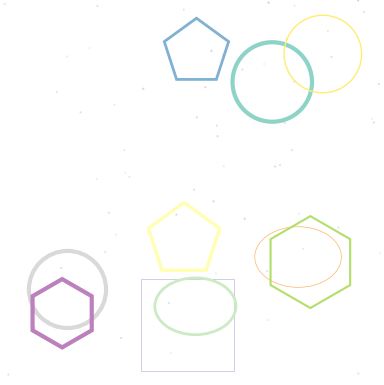[{"shape": "circle", "thickness": 3, "radius": 0.52, "center": [0.707, 0.787]}, {"shape": "pentagon", "thickness": 2.5, "radius": 0.49, "center": [0.478, 0.377]}, {"shape": "square", "thickness": 0.5, "radius": 0.6, "center": [0.487, 0.156]}, {"shape": "pentagon", "thickness": 2, "radius": 0.44, "center": [0.51, 0.865]}, {"shape": "oval", "thickness": 0.5, "radius": 0.56, "center": [0.774, 0.332]}, {"shape": "hexagon", "thickness": 1.5, "radius": 0.6, "center": [0.806, 0.319]}, {"shape": "circle", "thickness": 3, "radius": 0.5, "center": [0.175, 0.248]}, {"shape": "hexagon", "thickness": 3, "radius": 0.44, "center": [0.161, 0.186]}, {"shape": "oval", "thickness": 2, "radius": 0.53, "center": [0.508, 0.204]}, {"shape": "circle", "thickness": 1, "radius": 0.5, "center": [0.838, 0.86]}]